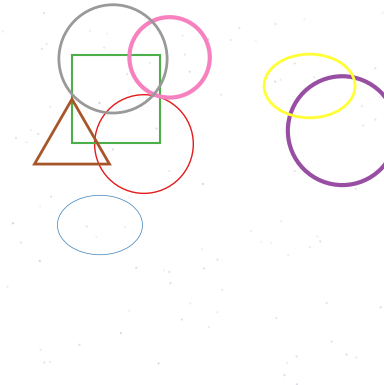[{"shape": "circle", "thickness": 1, "radius": 0.64, "center": [0.374, 0.626]}, {"shape": "oval", "thickness": 0.5, "radius": 0.55, "center": [0.26, 0.416]}, {"shape": "square", "thickness": 1.5, "radius": 0.57, "center": [0.302, 0.742]}, {"shape": "circle", "thickness": 3, "radius": 0.71, "center": [0.889, 0.661]}, {"shape": "oval", "thickness": 2, "radius": 0.59, "center": [0.804, 0.777]}, {"shape": "triangle", "thickness": 2, "radius": 0.56, "center": [0.187, 0.63]}, {"shape": "circle", "thickness": 3, "radius": 0.52, "center": [0.441, 0.851]}, {"shape": "circle", "thickness": 2, "radius": 0.7, "center": [0.294, 0.847]}]